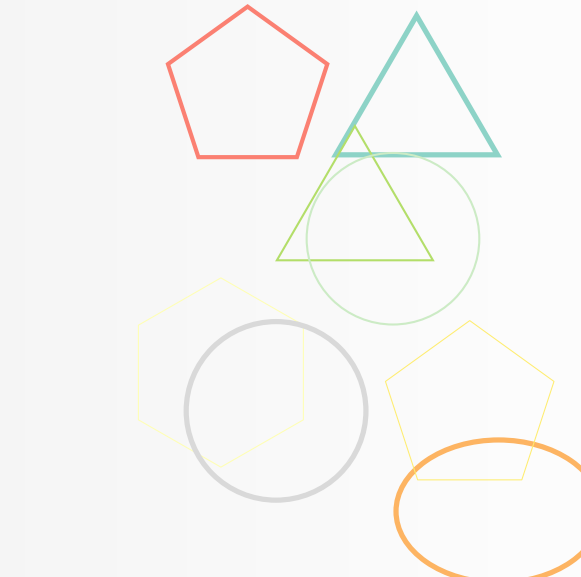[{"shape": "triangle", "thickness": 2.5, "radius": 0.8, "center": [0.717, 0.811]}, {"shape": "hexagon", "thickness": 0.5, "radius": 0.82, "center": [0.38, 0.354]}, {"shape": "pentagon", "thickness": 2, "radius": 0.72, "center": [0.426, 0.844]}, {"shape": "oval", "thickness": 2.5, "radius": 0.88, "center": [0.858, 0.114]}, {"shape": "triangle", "thickness": 1, "radius": 0.78, "center": [0.611, 0.626]}, {"shape": "circle", "thickness": 2.5, "radius": 0.77, "center": [0.475, 0.288]}, {"shape": "circle", "thickness": 1, "radius": 0.74, "center": [0.676, 0.586]}, {"shape": "pentagon", "thickness": 0.5, "radius": 0.76, "center": [0.808, 0.292]}]